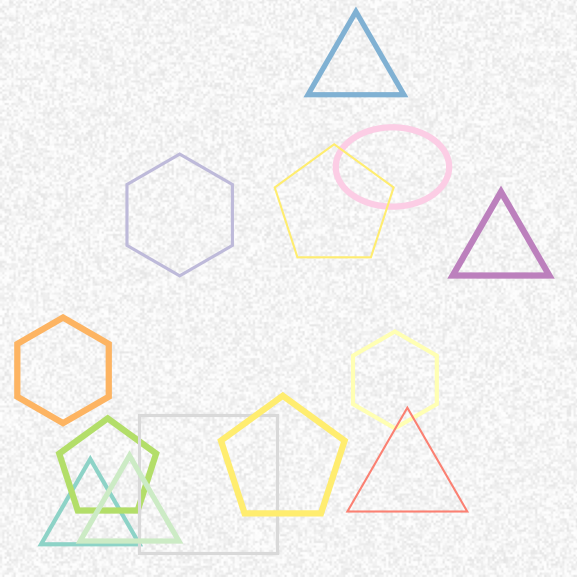[{"shape": "triangle", "thickness": 2, "radius": 0.49, "center": [0.156, 0.106]}, {"shape": "hexagon", "thickness": 2, "radius": 0.42, "center": [0.684, 0.341]}, {"shape": "hexagon", "thickness": 1.5, "radius": 0.53, "center": [0.311, 0.627]}, {"shape": "triangle", "thickness": 1, "radius": 0.6, "center": [0.705, 0.173]}, {"shape": "triangle", "thickness": 2.5, "radius": 0.48, "center": [0.616, 0.883]}, {"shape": "hexagon", "thickness": 3, "radius": 0.46, "center": [0.109, 0.358]}, {"shape": "pentagon", "thickness": 3, "radius": 0.44, "center": [0.186, 0.186]}, {"shape": "oval", "thickness": 3, "radius": 0.49, "center": [0.68, 0.71]}, {"shape": "square", "thickness": 1.5, "radius": 0.6, "center": [0.36, 0.161]}, {"shape": "triangle", "thickness": 3, "radius": 0.48, "center": [0.868, 0.57]}, {"shape": "triangle", "thickness": 2.5, "radius": 0.49, "center": [0.224, 0.112]}, {"shape": "pentagon", "thickness": 3, "radius": 0.56, "center": [0.49, 0.201]}, {"shape": "pentagon", "thickness": 1, "radius": 0.54, "center": [0.579, 0.641]}]